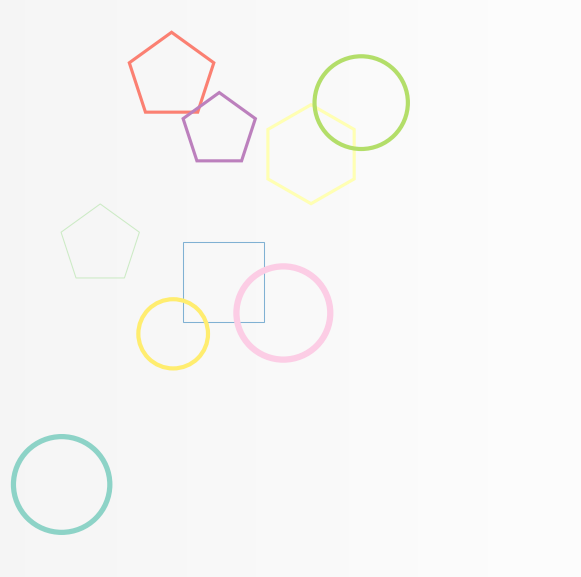[{"shape": "circle", "thickness": 2.5, "radius": 0.41, "center": [0.106, 0.16]}, {"shape": "hexagon", "thickness": 1.5, "radius": 0.43, "center": [0.535, 0.732]}, {"shape": "pentagon", "thickness": 1.5, "radius": 0.38, "center": [0.295, 0.867]}, {"shape": "square", "thickness": 0.5, "radius": 0.35, "center": [0.384, 0.51]}, {"shape": "circle", "thickness": 2, "radius": 0.4, "center": [0.621, 0.821]}, {"shape": "circle", "thickness": 3, "radius": 0.4, "center": [0.487, 0.457]}, {"shape": "pentagon", "thickness": 1.5, "radius": 0.33, "center": [0.377, 0.773]}, {"shape": "pentagon", "thickness": 0.5, "radius": 0.35, "center": [0.172, 0.575]}, {"shape": "circle", "thickness": 2, "radius": 0.3, "center": [0.298, 0.421]}]